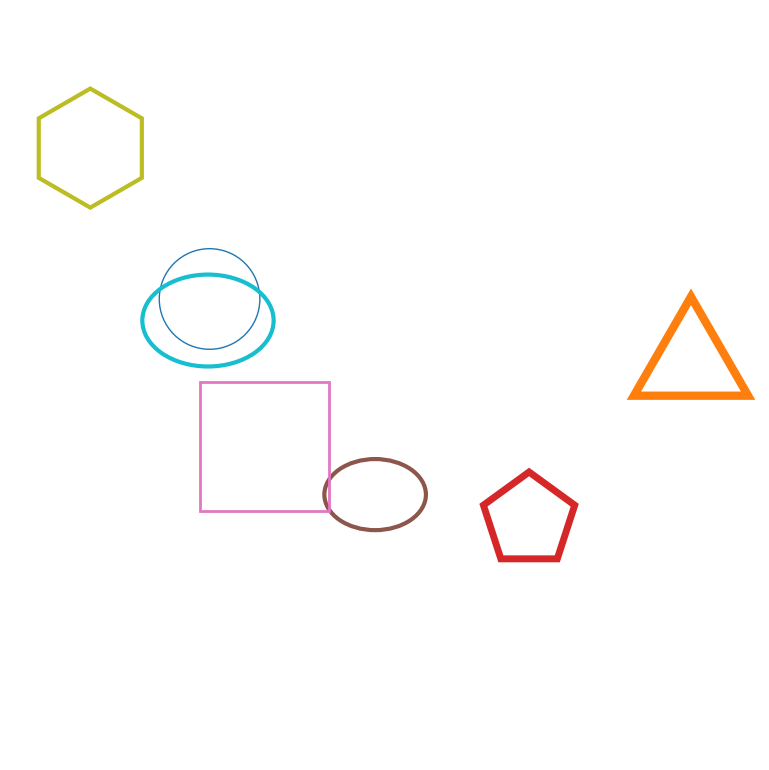[{"shape": "circle", "thickness": 0.5, "radius": 0.33, "center": [0.272, 0.612]}, {"shape": "triangle", "thickness": 3, "radius": 0.43, "center": [0.897, 0.529]}, {"shape": "pentagon", "thickness": 2.5, "radius": 0.31, "center": [0.687, 0.325]}, {"shape": "oval", "thickness": 1.5, "radius": 0.33, "center": [0.487, 0.358]}, {"shape": "square", "thickness": 1, "radius": 0.42, "center": [0.343, 0.42]}, {"shape": "hexagon", "thickness": 1.5, "radius": 0.39, "center": [0.117, 0.808]}, {"shape": "oval", "thickness": 1.5, "radius": 0.43, "center": [0.27, 0.584]}]